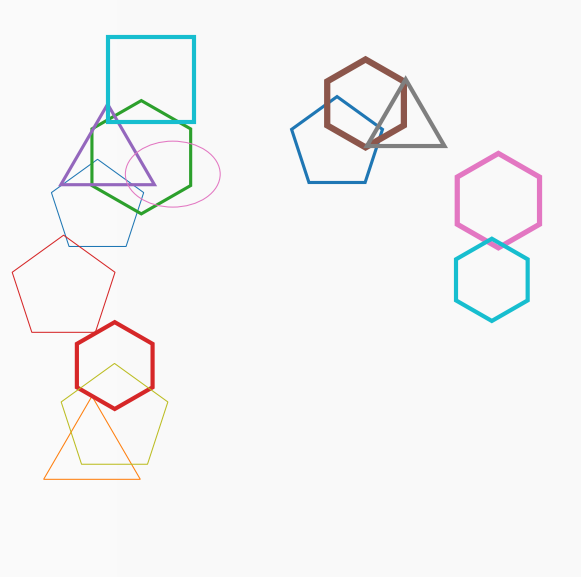[{"shape": "pentagon", "thickness": 0.5, "radius": 0.42, "center": [0.168, 0.64]}, {"shape": "pentagon", "thickness": 1.5, "radius": 0.41, "center": [0.58, 0.75]}, {"shape": "triangle", "thickness": 0.5, "radius": 0.48, "center": [0.158, 0.217]}, {"shape": "hexagon", "thickness": 1.5, "radius": 0.49, "center": [0.243, 0.727]}, {"shape": "hexagon", "thickness": 2, "radius": 0.38, "center": [0.197, 0.366]}, {"shape": "pentagon", "thickness": 0.5, "radius": 0.46, "center": [0.109, 0.499]}, {"shape": "triangle", "thickness": 1.5, "radius": 0.46, "center": [0.185, 0.726]}, {"shape": "hexagon", "thickness": 3, "radius": 0.38, "center": [0.629, 0.82]}, {"shape": "hexagon", "thickness": 2.5, "radius": 0.41, "center": [0.857, 0.652]}, {"shape": "oval", "thickness": 0.5, "radius": 0.41, "center": [0.297, 0.698]}, {"shape": "triangle", "thickness": 2, "radius": 0.38, "center": [0.698, 0.785]}, {"shape": "pentagon", "thickness": 0.5, "radius": 0.48, "center": [0.197, 0.273]}, {"shape": "hexagon", "thickness": 2, "radius": 0.36, "center": [0.846, 0.515]}, {"shape": "square", "thickness": 2, "radius": 0.37, "center": [0.26, 0.861]}]